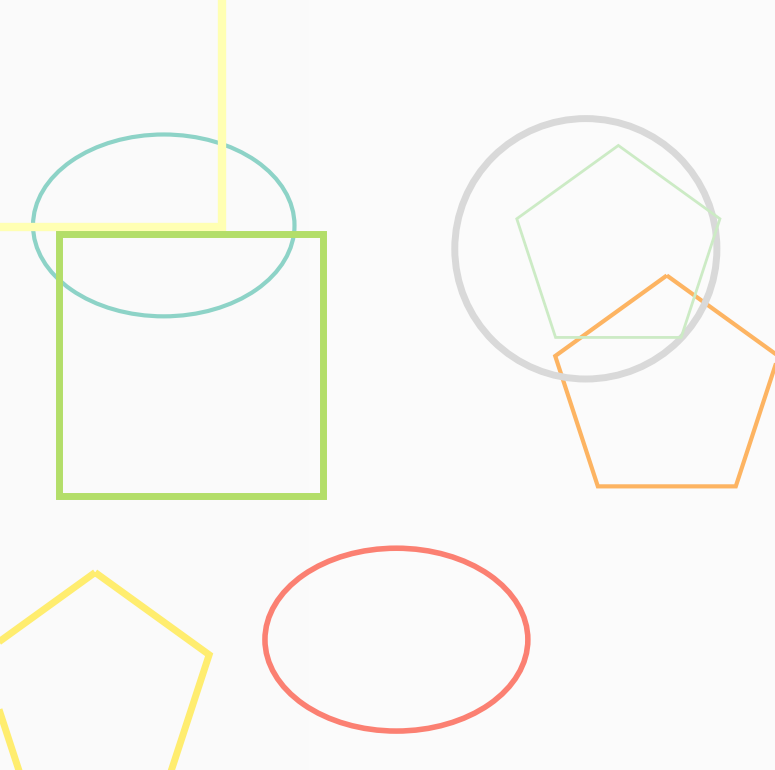[{"shape": "oval", "thickness": 1.5, "radius": 0.84, "center": [0.211, 0.707]}, {"shape": "square", "thickness": 3, "radius": 0.79, "center": [0.127, 0.864]}, {"shape": "oval", "thickness": 2, "radius": 0.85, "center": [0.511, 0.169]}, {"shape": "pentagon", "thickness": 1.5, "radius": 0.76, "center": [0.86, 0.491]}, {"shape": "square", "thickness": 2.5, "radius": 0.85, "center": [0.247, 0.526]}, {"shape": "circle", "thickness": 2.5, "radius": 0.85, "center": [0.756, 0.677]}, {"shape": "pentagon", "thickness": 1, "radius": 0.69, "center": [0.798, 0.673]}, {"shape": "pentagon", "thickness": 2.5, "radius": 0.77, "center": [0.123, 0.102]}]